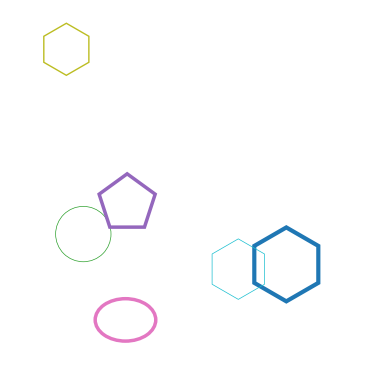[{"shape": "hexagon", "thickness": 3, "radius": 0.48, "center": [0.744, 0.313]}, {"shape": "circle", "thickness": 0.5, "radius": 0.36, "center": [0.216, 0.392]}, {"shape": "pentagon", "thickness": 2.5, "radius": 0.38, "center": [0.33, 0.472]}, {"shape": "oval", "thickness": 2.5, "radius": 0.39, "center": [0.326, 0.169]}, {"shape": "hexagon", "thickness": 1, "radius": 0.34, "center": [0.172, 0.872]}, {"shape": "hexagon", "thickness": 0.5, "radius": 0.39, "center": [0.619, 0.301]}]